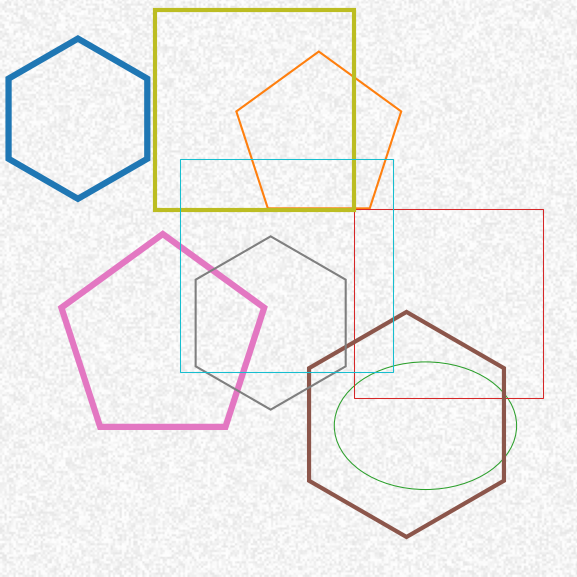[{"shape": "hexagon", "thickness": 3, "radius": 0.69, "center": [0.135, 0.794]}, {"shape": "pentagon", "thickness": 1, "radius": 0.75, "center": [0.552, 0.76]}, {"shape": "oval", "thickness": 0.5, "radius": 0.79, "center": [0.737, 0.262]}, {"shape": "square", "thickness": 0.5, "radius": 0.82, "center": [0.776, 0.474]}, {"shape": "hexagon", "thickness": 2, "radius": 0.97, "center": [0.704, 0.264]}, {"shape": "pentagon", "thickness": 3, "radius": 0.92, "center": [0.282, 0.409]}, {"shape": "hexagon", "thickness": 1, "radius": 0.75, "center": [0.469, 0.44]}, {"shape": "square", "thickness": 2, "radius": 0.86, "center": [0.441, 0.808]}, {"shape": "square", "thickness": 0.5, "radius": 0.92, "center": [0.496, 0.54]}]